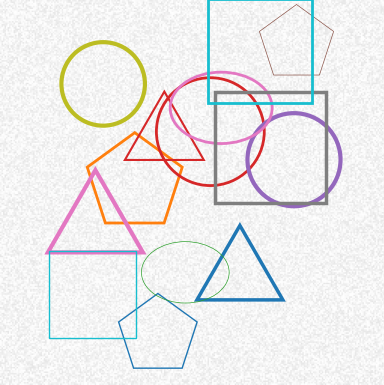[{"shape": "triangle", "thickness": 2.5, "radius": 0.64, "center": [0.623, 0.285]}, {"shape": "pentagon", "thickness": 1, "radius": 0.54, "center": [0.41, 0.13]}, {"shape": "pentagon", "thickness": 2, "radius": 0.65, "center": [0.35, 0.526]}, {"shape": "oval", "thickness": 0.5, "radius": 0.57, "center": [0.481, 0.293]}, {"shape": "circle", "thickness": 2, "radius": 0.7, "center": [0.546, 0.658]}, {"shape": "triangle", "thickness": 1.5, "radius": 0.59, "center": [0.427, 0.644]}, {"shape": "circle", "thickness": 3, "radius": 0.6, "center": [0.764, 0.585]}, {"shape": "pentagon", "thickness": 0.5, "radius": 0.51, "center": [0.77, 0.887]}, {"shape": "triangle", "thickness": 3, "radius": 0.71, "center": [0.248, 0.416]}, {"shape": "oval", "thickness": 2, "radius": 0.66, "center": [0.574, 0.72]}, {"shape": "square", "thickness": 2.5, "radius": 0.72, "center": [0.702, 0.617]}, {"shape": "circle", "thickness": 3, "radius": 0.54, "center": [0.268, 0.782]}, {"shape": "square", "thickness": 2, "radius": 0.68, "center": [0.676, 0.867]}, {"shape": "square", "thickness": 1, "radius": 0.56, "center": [0.24, 0.235]}]